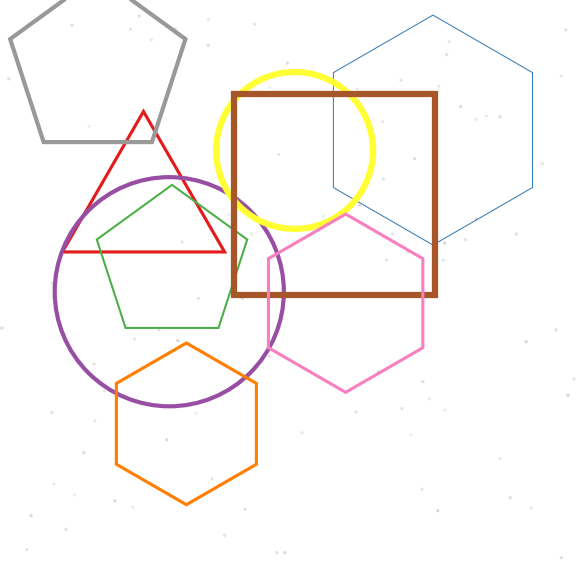[{"shape": "triangle", "thickness": 1.5, "radius": 0.81, "center": [0.248, 0.644]}, {"shape": "hexagon", "thickness": 0.5, "radius": 1.0, "center": [0.75, 0.774]}, {"shape": "pentagon", "thickness": 1, "radius": 0.68, "center": [0.298, 0.542]}, {"shape": "circle", "thickness": 2, "radius": 0.99, "center": [0.293, 0.494]}, {"shape": "hexagon", "thickness": 1.5, "radius": 0.7, "center": [0.323, 0.265]}, {"shape": "circle", "thickness": 3, "radius": 0.68, "center": [0.51, 0.739]}, {"shape": "square", "thickness": 3, "radius": 0.87, "center": [0.58, 0.662]}, {"shape": "hexagon", "thickness": 1.5, "radius": 0.77, "center": [0.599, 0.474]}, {"shape": "pentagon", "thickness": 2, "radius": 0.8, "center": [0.169, 0.882]}]